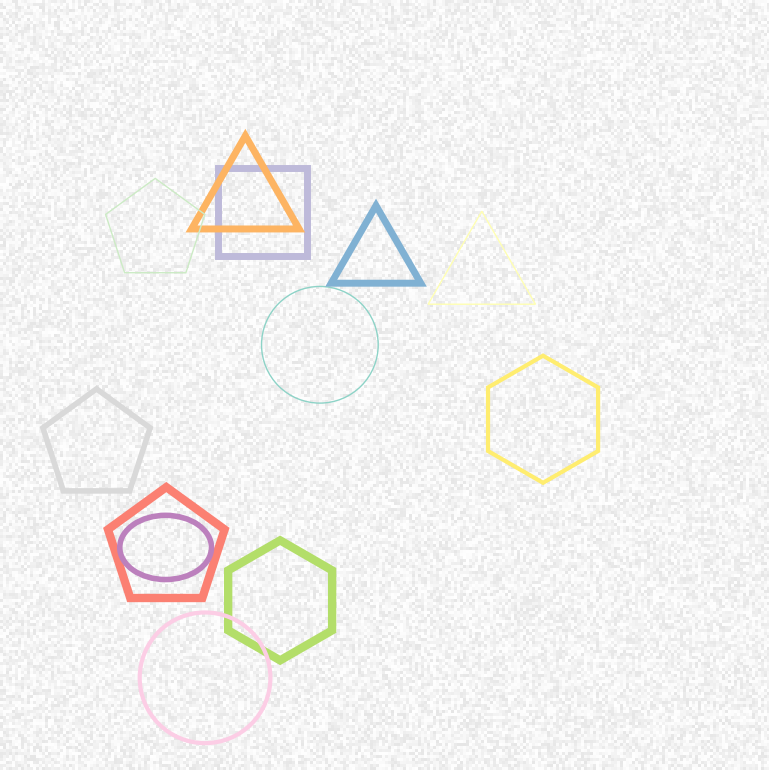[{"shape": "circle", "thickness": 0.5, "radius": 0.38, "center": [0.415, 0.552]}, {"shape": "triangle", "thickness": 0.5, "radius": 0.4, "center": [0.626, 0.645]}, {"shape": "square", "thickness": 2.5, "radius": 0.29, "center": [0.341, 0.725]}, {"shape": "pentagon", "thickness": 3, "radius": 0.4, "center": [0.216, 0.288]}, {"shape": "triangle", "thickness": 2.5, "radius": 0.34, "center": [0.488, 0.666]}, {"shape": "triangle", "thickness": 2.5, "radius": 0.4, "center": [0.319, 0.743]}, {"shape": "hexagon", "thickness": 3, "radius": 0.39, "center": [0.364, 0.22]}, {"shape": "circle", "thickness": 1.5, "radius": 0.42, "center": [0.266, 0.12]}, {"shape": "pentagon", "thickness": 2, "radius": 0.37, "center": [0.125, 0.422]}, {"shape": "oval", "thickness": 2, "radius": 0.3, "center": [0.215, 0.289]}, {"shape": "pentagon", "thickness": 0.5, "radius": 0.34, "center": [0.202, 0.701]}, {"shape": "hexagon", "thickness": 1.5, "radius": 0.41, "center": [0.705, 0.456]}]